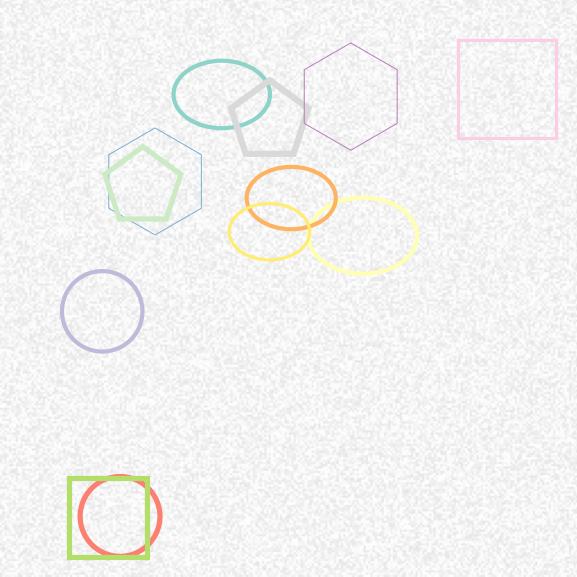[{"shape": "oval", "thickness": 2, "radius": 0.42, "center": [0.384, 0.836]}, {"shape": "oval", "thickness": 2, "radius": 0.47, "center": [0.628, 0.591]}, {"shape": "circle", "thickness": 2, "radius": 0.35, "center": [0.177, 0.46]}, {"shape": "circle", "thickness": 2.5, "radius": 0.35, "center": [0.208, 0.105]}, {"shape": "hexagon", "thickness": 0.5, "radius": 0.46, "center": [0.268, 0.685]}, {"shape": "oval", "thickness": 2, "radius": 0.39, "center": [0.504, 0.656]}, {"shape": "square", "thickness": 2.5, "radius": 0.34, "center": [0.187, 0.103]}, {"shape": "square", "thickness": 1.5, "radius": 0.43, "center": [0.878, 0.845]}, {"shape": "pentagon", "thickness": 3, "radius": 0.35, "center": [0.467, 0.79]}, {"shape": "hexagon", "thickness": 0.5, "radius": 0.46, "center": [0.607, 0.832]}, {"shape": "pentagon", "thickness": 2.5, "radius": 0.35, "center": [0.247, 0.676]}, {"shape": "oval", "thickness": 1.5, "radius": 0.35, "center": [0.467, 0.598]}]